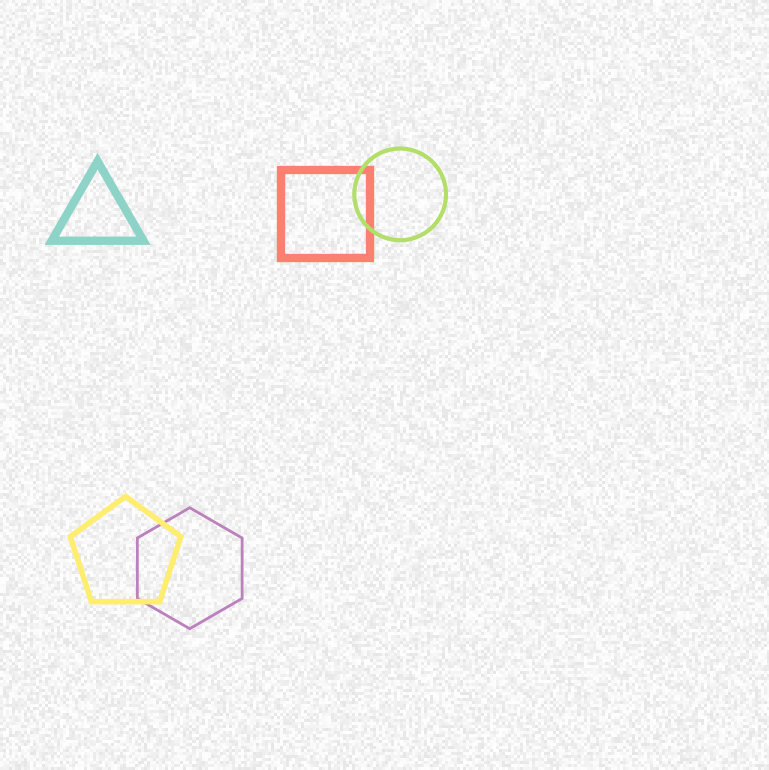[{"shape": "triangle", "thickness": 3, "radius": 0.34, "center": [0.127, 0.722]}, {"shape": "square", "thickness": 3, "radius": 0.29, "center": [0.423, 0.722]}, {"shape": "circle", "thickness": 1.5, "radius": 0.3, "center": [0.52, 0.748]}, {"shape": "hexagon", "thickness": 1, "radius": 0.39, "center": [0.246, 0.262]}, {"shape": "pentagon", "thickness": 2, "radius": 0.38, "center": [0.163, 0.28]}]